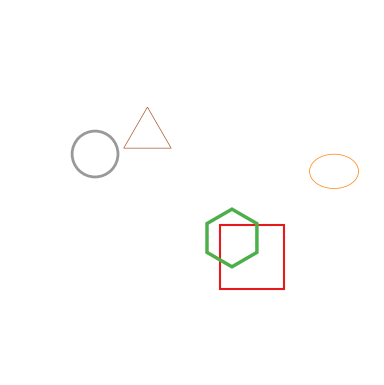[{"shape": "square", "thickness": 1.5, "radius": 0.42, "center": [0.654, 0.333]}, {"shape": "hexagon", "thickness": 2.5, "radius": 0.37, "center": [0.602, 0.382]}, {"shape": "oval", "thickness": 0.5, "radius": 0.32, "center": [0.868, 0.555]}, {"shape": "triangle", "thickness": 0.5, "radius": 0.36, "center": [0.383, 0.651]}, {"shape": "circle", "thickness": 2, "radius": 0.3, "center": [0.247, 0.6]}]